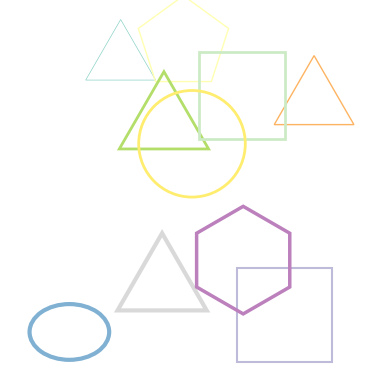[{"shape": "triangle", "thickness": 0.5, "radius": 0.52, "center": [0.313, 0.844]}, {"shape": "pentagon", "thickness": 1, "radius": 0.62, "center": [0.477, 0.888]}, {"shape": "square", "thickness": 1.5, "radius": 0.61, "center": [0.739, 0.182]}, {"shape": "oval", "thickness": 3, "radius": 0.52, "center": [0.18, 0.138]}, {"shape": "triangle", "thickness": 1, "radius": 0.6, "center": [0.816, 0.736]}, {"shape": "triangle", "thickness": 2, "radius": 0.67, "center": [0.426, 0.68]}, {"shape": "triangle", "thickness": 3, "radius": 0.67, "center": [0.421, 0.261]}, {"shape": "hexagon", "thickness": 2.5, "radius": 0.7, "center": [0.632, 0.324]}, {"shape": "square", "thickness": 2, "radius": 0.56, "center": [0.629, 0.752]}, {"shape": "circle", "thickness": 2, "radius": 0.69, "center": [0.499, 0.627]}]